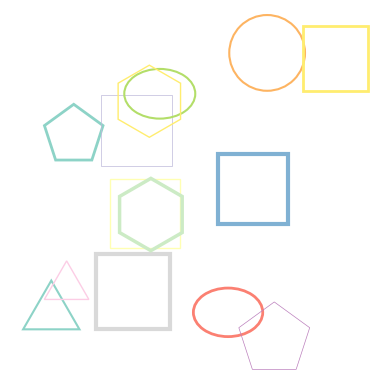[{"shape": "pentagon", "thickness": 2, "radius": 0.4, "center": [0.192, 0.649]}, {"shape": "triangle", "thickness": 1.5, "radius": 0.42, "center": [0.133, 0.187]}, {"shape": "square", "thickness": 1, "radius": 0.45, "center": [0.377, 0.445]}, {"shape": "square", "thickness": 0.5, "radius": 0.46, "center": [0.354, 0.66]}, {"shape": "oval", "thickness": 2, "radius": 0.45, "center": [0.592, 0.189]}, {"shape": "square", "thickness": 3, "radius": 0.45, "center": [0.658, 0.509]}, {"shape": "circle", "thickness": 1.5, "radius": 0.49, "center": [0.694, 0.863]}, {"shape": "oval", "thickness": 1.5, "radius": 0.46, "center": [0.415, 0.756]}, {"shape": "triangle", "thickness": 1, "radius": 0.33, "center": [0.173, 0.256]}, {"shape": "square", "thickness": 3, "radius": 0.49, "center": [0.345, 0.243]}, {"shape": "pentagon", "thickness": 0.5, "radius": 0.48, "center": [0.712, 0.119]}, {"shape": "hexagon", "thickness": 2.5, "radius": 0.47, "center": [0.392, 0.443]}, {"shape": "square", "thickness": 2, "radius": 0.42, "center": [0.872, 0.849]}, {"shape": "hexagon", "thickness": 1, "radius": 0.47, "center": [0.388, 0.737]}]